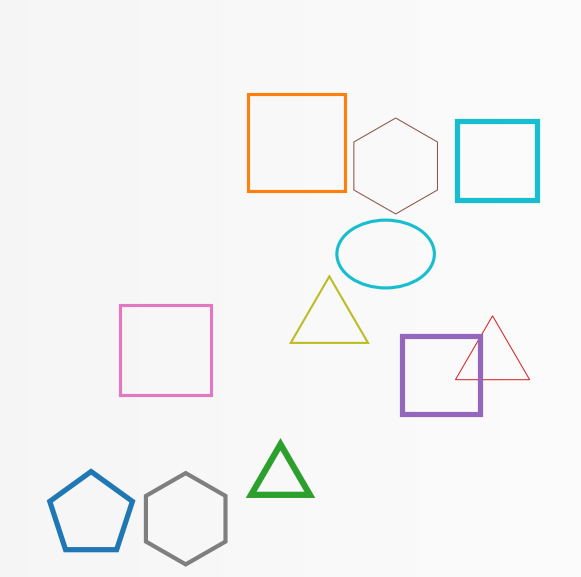[{"shape": "pentagon", "thickness": 2.5, "radius": 0.37, "center": [0.157, 0.108]}, {"shape": "square", "thickness": 1.5, "radius": 0.42, "center": [0.51, 0.753]}, {"shape": "triangle", "thickness": 3, "radius": 0.29, "center": [0.483, 0.171]}, {"shape": "triangle", "thickness": 0.5, "radius": 0.37, "center": [0.847, 0.379]}, {"shape": "square", "thickness": 2.5, "radius": 0.33, "center": [0.759, 0.35]}, {"shape": "hexagon", "thickness": 0.5, "radius": 0.42, "center": [0.681, 0.712]}, {"shape": "square", "thickness": 1.5, "radius": 0.39, "center": [0.285, 0.393]}, {"shape": "hexagon", "thickness": 2, "radius": 0.4, "center": [0.319, 0.101]}, {"shape": "triangle", "thickness": 1, "radius": 0.38, "center": [0.567, 0.444]}, {"shape": "square", "thickness": 2.5, "radius": 0.34, "center": [0.855, 0.721]}, {"shape": "oval", "thickness": 1.5, "radius": 0.42, "center": [0.663, 0.559]}]